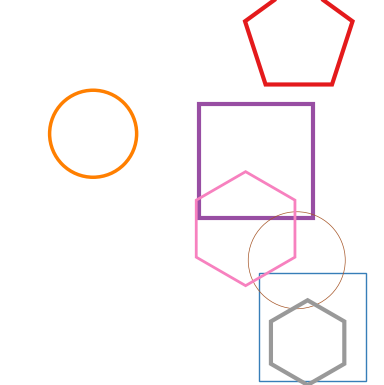[{"shape": "pentagon", "thickness": 3, "radius": 0.73, "center": [0.776, 0.899]}, {"shape": "square", "thickness": 1, "radius": 0.7, "center": [0.811, 0.15]}, {"shape": "square", "thickness": 3, "radius": 0.74, "center": [0.666, 0.582]}, {"shape": "circle", "thickness": 2.5, "radius": 0.57, "center": [0.242, 0.653]}, {"shape": "circle", "thickness": 0.5, "radius": 0.63, "center": [0.771, 0.324]}, {"shape": "hexagon", "thickness": 2, "radius": 0.74, "center": [0.638, 0.406]}, {"shape": "hexagon", "thickness": 3, "radius": 0.55, "center": [0.799, 0.11]}]